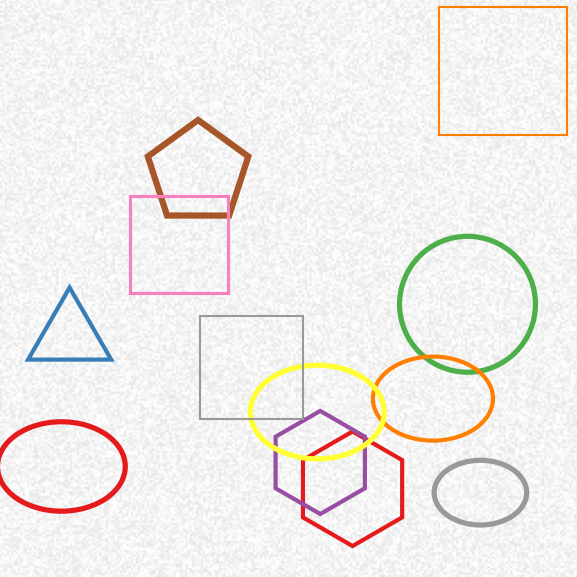[{"shape": "oval", "thickness": 2.5, "radius": 0.55, "center": [0.106, 0.191]}, {"shape": "hexagon", "thickness": 2, "radius": 0.5, "center": [0.61, 0.153]}, {"shape": "triangle", "thickness": 2, "radius": 0.42, "center": [0.121, 0.418]}, {"shape": "circle", "thickness": 2.5, "radius": 0.59, "center": [0.81, 0.472]}, {"shape": "hexagon", "thickness": 2, "radius": 0.45, "center": [0.555, 0.198]}, {"shape": "oval", "thickness": 2, "radius": 0.52, "center": [0.75, 0.309]}, {"shape": "square", "thickness": 1, "radius": 0.56, "center": [0.87, 0.877]}, {"shape": "oval", "thickness": 2.5, "radius": 0.58, "center": [0.549, 0.286]}, {"shape": "pentagon", "thickness": 3, "radius": 0.46, "center": [0.343, 0.7]}, {"shape": "square", "thickness": 1.5, "radius": 0.42, "center": [0.31, 0.576]}, {"shape": "square", "thickness": 1, "radius": 0.45, "center": [0.435, 0.363]}, {"shape": "oval", "thickness": 2.5, "radius": 0.4, "center": [0.832, 0.146]}]